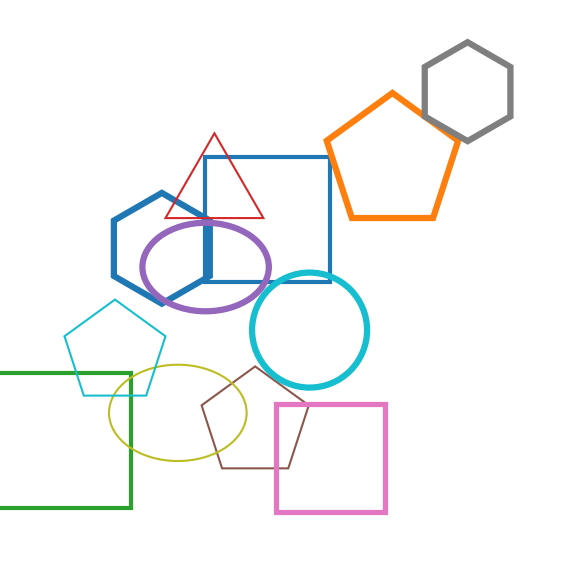[{"shape": "square", "thickness": 2, "radius": 0.54, "center": [0.464, 0.619]}, {"shape": "hexagon", "thickness": 3, "radius": 0.48, "center": [0.28, 0.569]}, {"shape": "pentagon", "thickness": 3, "radius": 0.6, "center": [0.68, 0.718]}, {"shape": "square", "thickness": 2, "radius": 0.59, "center": [0.109, 0.236]}, {"shape": "triangle", "thickness": 1, "radius": 0.49, "center": [0.371, 0.67]}, {"shape": "oval", "thickness": 3, "radius": 0.55, "center": [0.356, 0.537]}, {"shape": "pentagon", "thickness": 1, "radius": 0.49, "center": [0.442, 0.267]}, {"shape": "square", "thickness": 2.5, "radius": 0.47, "center": [0.573, 0.206]}, {"shape": "hexagon", "thickness": 3, "radius": 0.43, "center": [0.81, 0.84]}, {"shape": "oval", "thickness": 1, "radius": 0.6, "center": [0.308, 0.284]}, {"shape": "circle", "thickness": 3, "radius": 0.5, "center": [0.536, 0.428]}, {"shape": "pentagon", "thickness": 1, "radius": 0.46, "center": [0.199, 0.388]}]